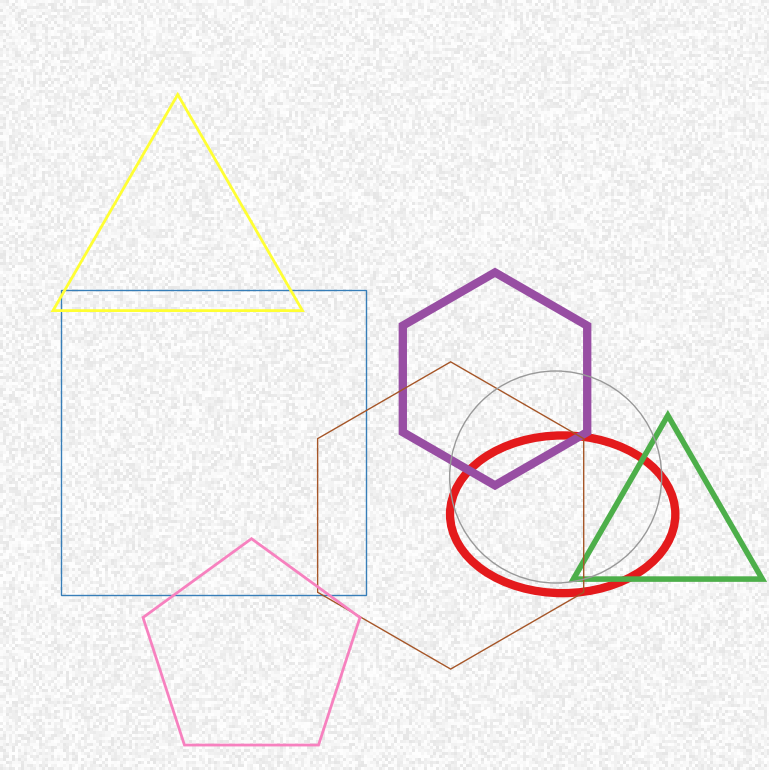[{"shape": "oval", "thickness": 3, "radius": 0.73, "center": [0.731, 0.332]}, {"shape": "square", "thickness": 0.5, "radius": 0.99, "center": [0.277, 0.425]}, {"shape": "triangle", "thickness": 2, "radius": 0.71, "center": [0.867, 0.319]}, {"shape": "hexagon", "thickness": 3, "radius": 0.69, "center": [0.643, 0.508]}, {"shape": "triangle", "thickness": 1, "radius": 0.94, "center": [0.231, 0.69]}, {"shape": "hexagon", "thickness": 0.5, "radius": 1.0, "center": [0.585, 0.331]}, {"shape": "pentagon", "thickness": 1, "radius": 0.74, "center": [0.327, 0.152]}, {"shape": "circle", "thickness": 0.5, "radius": 0.69, "center": [0.722, 0.381]}]